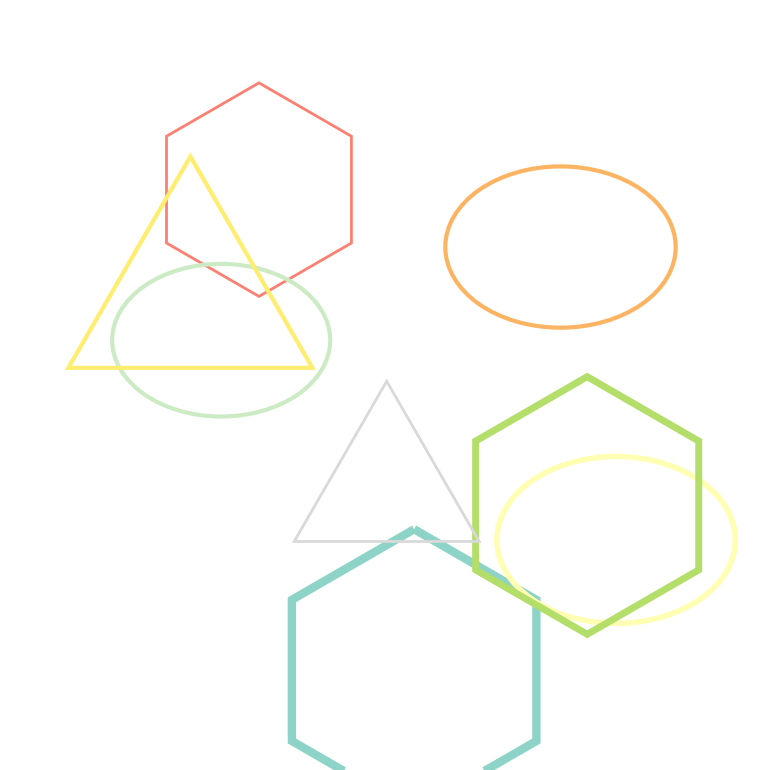[{"shape": "hexagon", "thickness": 3, "radius": 0.92, "center": [0.538, 0.129]}, {"shape": "oval", "thickness": 2, "radius": 0.77, "center": [0.8, 0.299]}, {"shape": "hexagon", "thickness": 1, "radius": 0.69, "center": [0.336, 0.754]}, {"shape": "oval", "thickness": 1.5, "radius": 0.75, "center": [0.728, 0.679]}, {"shape": "hexagon", "thickness": 2.5, "radius": 0.84, "center": [0.763, 0.344]}, {"shape": "triangle", "thickness": 1, "radius": 0.69, "center": [0.502, 0.366]}, {"shape": "oval", "thickness": 1.5, "radius": 0.71, "center": [0.287, 0.558]}, {"shape": "triangle", "thickness": 1.5, "radius": 0.91, "center": [0.247, 0.614]}]